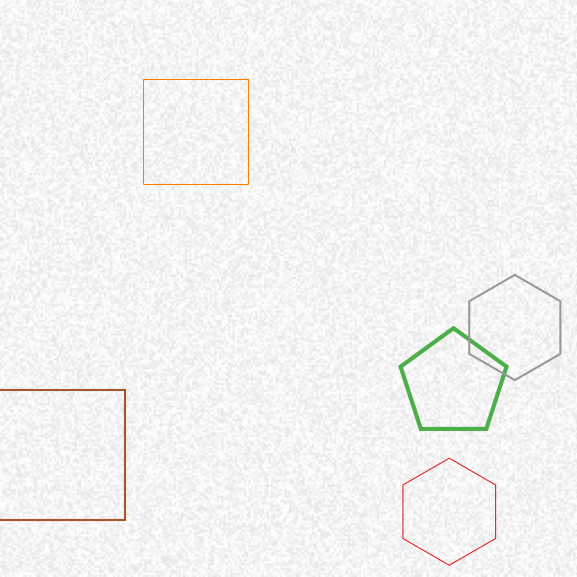[{"shape": "hexagon", "thickness": 0.5, "radius": 0.46, "center": [0.778, 0.113]}, {"shape": "pentagon", "thickness": 2, "radius": 0.48, "center": [0.785, 0.334]}, {"shape": "square", "thickness": 0.5, "radius": 0.45, "center": [0.339, 0.771]}, {"shape": "square", "thickness": 1, "radius": 0.56, "center": [0.105, 0.211]}, {"shape": "hexagon", "thickness": 1, "radius": 0.46, "center": [0.891, 0.432]}]